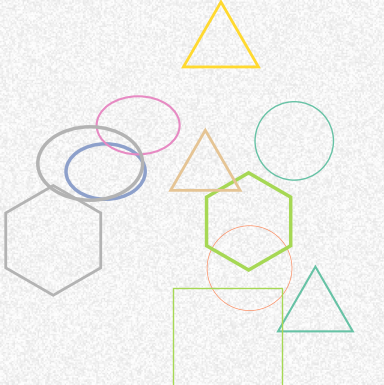[{"shape": "triangle", "thickness": 1.5, "radius": 0.56, "center": [0.819, 0.195]}, {"shape": "circle", "thickness": 1, "radius": 0.51, "center": [0.764, 0.634]}, {"shape": "circle", "thickness": 0.5, "radius": 0.55, "center": [0.648, 0.303]}, {"shape": "oval", "thickness": 2.5, "radius": 0.51, "center": [0.274, 0.554]}, {"shape": "oval", "thickness": 1.5, "radius": 0.54, "center": [0.359, 0.674]}, {"shape": "square", "thickness": 1, "radius": 0.71, "center": [0.59, 0.109]}, {"shape": "hexagon", "thickness": 2.5, "radius": 0.63, "center": [0.646, 0.425]}, {"shape": "triangle", "thickness": 2, "radius": 0.56, "center": [0.574, 0.882]}, {"shape": "triangle", "thickness": 2, "radius": 0.52, "center": [0.533, 0.558]}, {"shape": "oval", "thickness": 2.5, "radius": 0.68, "center": [0.234, 0.575]}, {"shape": "hexagon", "thickness": 2, "radius": 0.71, "center": [0.138, 0.376]}]